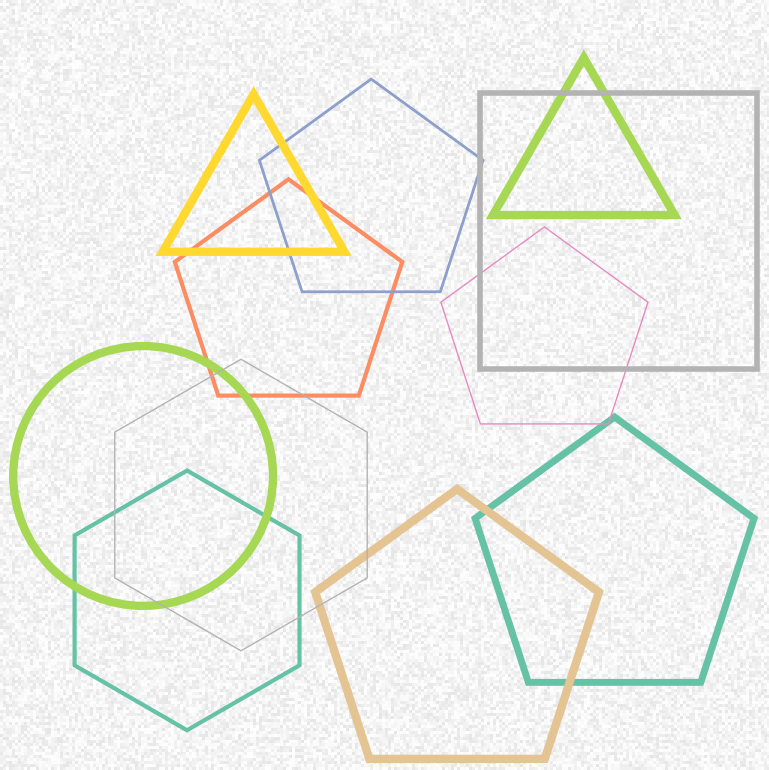[{"shape": "hexagon", "thickness": 1.5, "radius": 0.84, "center": [0.243, 0.22]}, {"shape": "pentagon", "thickness": 2.5, "radius": 0.95, "center": [0.798, 0.268]}, {"shape": "pentagon", "thickness": 1.5, "radius": 0.78, "center": [0.375, 0.612]}, {"shape": "pentagon", "thickness": 1, "radius": 0.76, "center": [0.482, 0.745]}, {"shape": "pentagon", "thickness": 0.5, "radius": 0.71, "center": [0.707, 0.564]}, {"shape": "circle", "thickness": 3, "radius": 0.84, "center": [0.186, 0.382]}, {"shape": "triangle", "thickness": 3, "radius": 0.68, "center": [0.758, 0.789]}, {"shape": "triangle", "thickness": 3, "radius": 0.68, "center": [0.329, 0.741]}, {"shape": "pentagon", "thickness": 3, "radius": 0.97, "center": [0.594, 0.171]}, {"shape": "hexagon", "thickness": 0.5, "radius": 0.95, "center": [0.313, 0.344]}, {"shape": "square", "thickness": 2, "radius": 0.9, "center": [0.803, 0.7]}]